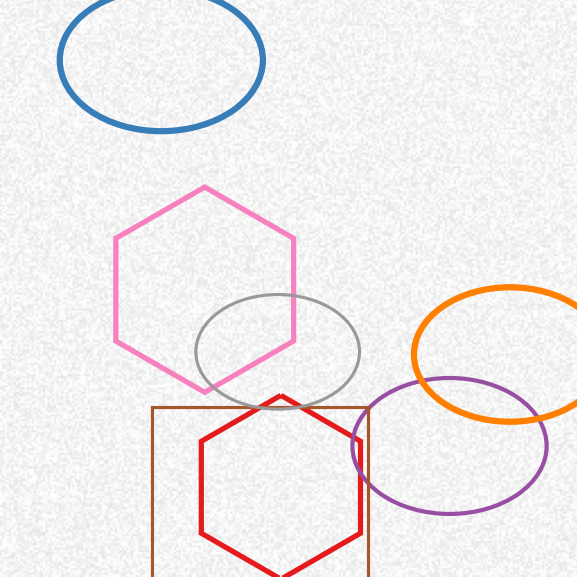[{"shape": "hexagon", "thickness": 2.5, "radius": 0.8, "center": [0.486, 0.155]}, {"shape": "oval", "thickness": 3, "radius": 0.88, "center": [0.279, 0.895]}, {"shape": "oval", "thickness": 2, "radius": 0.84, "center": [0.778, 0.227]}, {"shape": "oval", "thickness": 3, "radius": 0.83, "center": [0.883, 0.385]}, {"shape": "square", "thickness": 1.5, "radius": 0.94, "center": [0.45, 0.107]}, {"shape": "hexagon", "thickness": 2.5, "radius": 0.89, "center": [0.355, 0.497]}, {"shape": "oval", "thickness": 1.5, "radius": 0.71, "center": [0.481, 0.39]}]